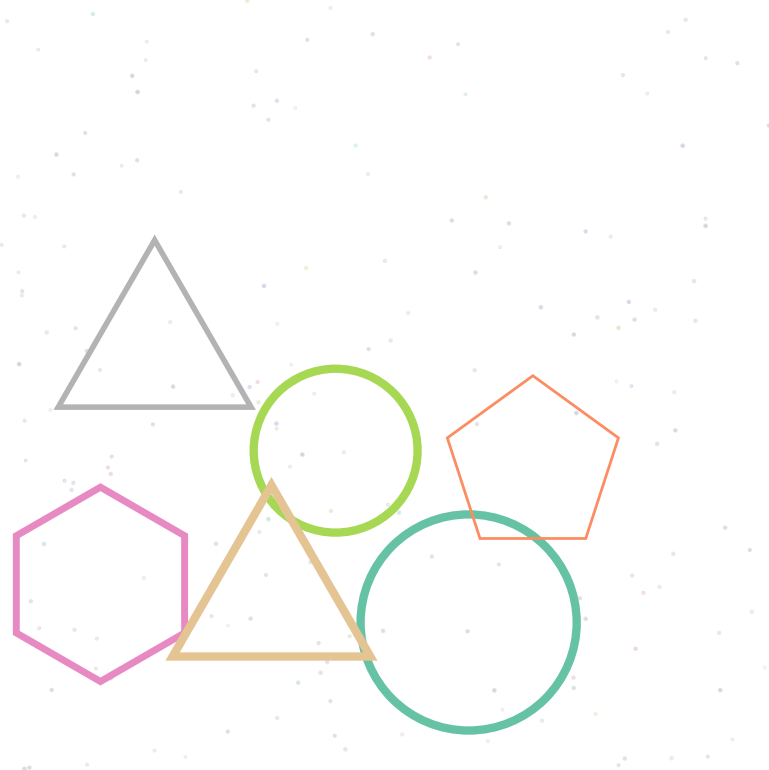[{"shape": "circle", "thickness": 3, "radius": 0.7, "center": [0.609, 0.192]}, {"shape": "pentagon", "thickness": 1, "radius": 0.58, "center": [0.692, 0.395]}, {"shape": "hexagon", "thickness": 2.5, "radius": 0.63, "center": [0.13, 0.241]}, {"shape": "circle", "thickness": 3, "radius": 0.53, "center": [0.436, 0.415]}, {"shape": "triangle", "thickness": 3, "radius": 0.74, "center": [0.353, 0.222]}, {"shape": "triangle", "thickness": 2, "radius": 0.72, "center": [0.201, 0.544]}]